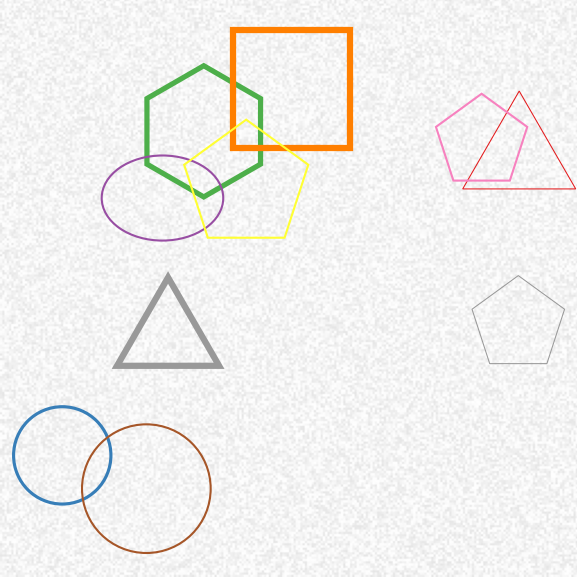[{"shape": "triangle", "thickness": 0.5, "radius": 0.56, "center": [0.899, 0.728]}, {"shape": "circle", "thickness": 1.5, "radius": 0.42, "center": [0.108, 0.211]}, {"shape": "hexagon", "thickness": 2.5, "radius": 0.57, "center": [0.353, 0.772]}, {"shape": "oval", "thickness": 1, "radius": 0.53, "center": [0.281, 0.656]}, {"shape": "square", "thickness": 3, "radius": 0.51, "center": [0.505, 0.845]}, {"shape": "pentagon", "thickness": 1, "radius": 0.57, "center": [0.426, 0.679]}, {"shape": "circle", "thickness": 1, "radius": 0.56, "center": [0.253, 0.153]}, {"shape": "pentagon", "thickness": 1, "radius": 0.42, "center": [0.834, 0.754]}, {"shape": "triangle", "thickness": 3, "radius": 0.51, "center": [0.291, 0.417]}, {"shape": "pentagon", "thickness": 0.5, "radius": 0.42, "center": [0.897, 0.438]}]